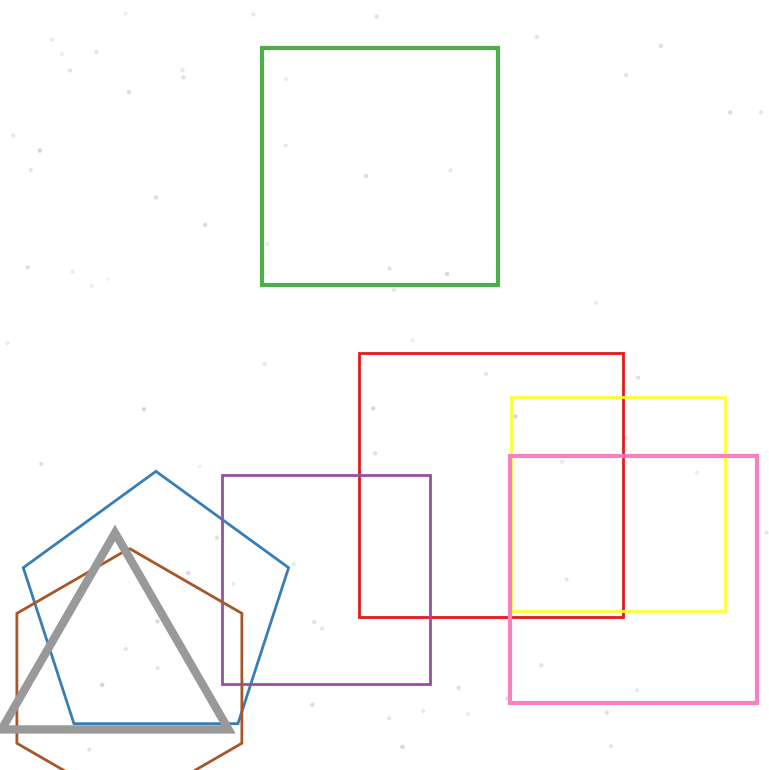[{"shape": "square", "thickness": 1, "radius": 0.86, "center": [0.638, 0.37]}, {"shape": "pentagon", "thickness": 1, "radius": 0.91, "center": [0.203, 0.207]}, {"shape": "square", "thickness": 1.5, "radius": 0.77, "center": [0.494, 0.784]}, {"shape": "square", "thickness": 1, "radius": 0.68, "center": [0.423, 0.247]}, {"shape": "square", "thickness": 1, "radius": 0.69, "center": [0.803, 0.346]}, {"shape": "hexagon", "thickness": 1, "radius": 0.84, "center": [0.168, 0.119]}, {"shape": "square", "thickness": 1.5, "radius": 0.8, "center": [0.823, 0.247]}, {"shape": "triangle", "thickness": 3, "radius": 0.85, "center": [0.149, 0.138]}]